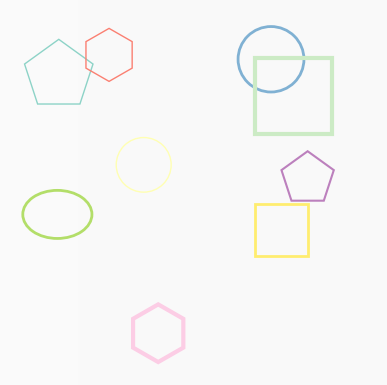[{"shape": "pentagon", "thickness": 1, "radius": 0.46, "center": [0.152, 0.805]}, {"shape": "circle", "thickness": 1, "radius": 0.35, "center": [0.371, 0.572]}, {"shape": "hexagon", "thickness": 1, "radius": 0.34, "center": [0.281, 0.857]}, {"shape": "circle", "thickness": 2, "radius": 0.43, "center": [0.699, 0.846]}, {"shape": "oval", "thickness": 2, "radius": 0.45, "center": [0.148, 0.443]}, {"shape": "hexagon", "thickness": 3, "radius": 0.37, "center": [0.408, 0.135]}, {"shape": "pentagon", "thickness": 1.5, "radius": 0.35, "center": [0.794, 0.536]}, {"shape": "square", "thickness": 3, "radius": 0.49, "center": [0.757, 0.75]}, {"shape": "square", "thickness": 2, "radius": 0.34, "center": [0.726, 0.402]}]